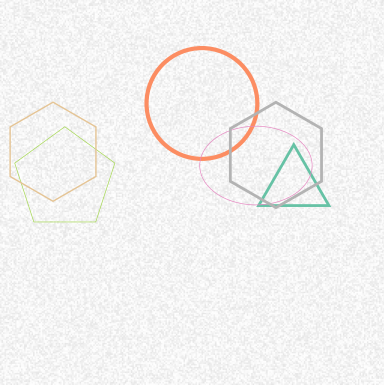[{"shape": "triangle", "thickness": 2, "radius": 0.53, "center": [0.763, 0.519]}, {"shape": "circle", "thickness": 3, "radius": 0.72, "center": [0.524, 0.731]}, {"shape": "oval", "thickness": 0.5, "radius": 0.73, "center": [0.665, 0.57]}, {"shape": "pentagon", "thickness": 0.5, "radius": 0.68, "center": [0.168, 0.534]}, {"shape": "hexagon", "thickness": 1, "radius": 0.64, "center": [0.138, 0.606]}, {"shape": "hexagon", "thickness": 2, "radius": 0.68, "center": [0.717, 0.598]}]